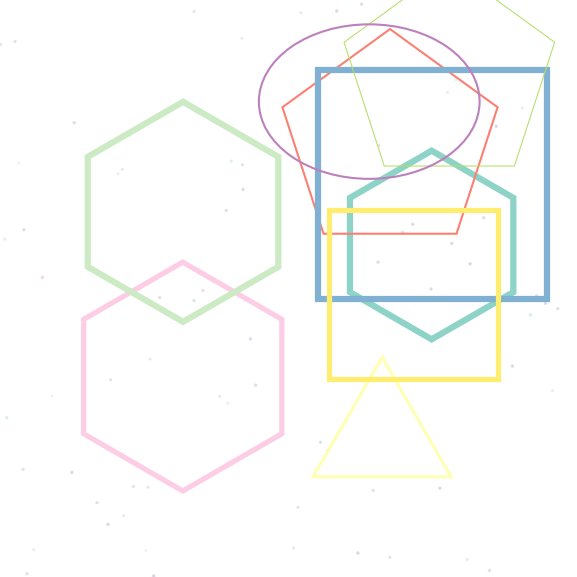[{"shape": "hexagon", "thickness": 3, "radius": 0.82, "center": [0.747, 0.575]}, {"shape": "triangle", "thickness": 1.5, "radius": 0.69, "center": [0.662, 0.243]}, {"shape": "pentagon", "thickness": 1, "radius": 0.98, "center": [0.675, 0.753]}, {"shape": "square", "thickness": 3, "radius": 0.99, "center": [0.749, 0.68]}, {"shape": "pentagon", "thickness": 0.5, "radius": 0.96, "center": [0.778, 0.867]}, {"shape": "hexagon", "thickness": 2.5, "radius": 0.99, "center": [0.316, 0.347]}, {"shape": "oval", "thickness": 1, "radius": 0.96, "center": [0.639, 0.823]}, {"shape": "hexagon", "thickness": 3, "radius": 0.95, "center": [0.317, 0.632]}, {"shape": "square", "thickness": 2.5, "radius": 0.73, "center": [0.715, 0.489]}]